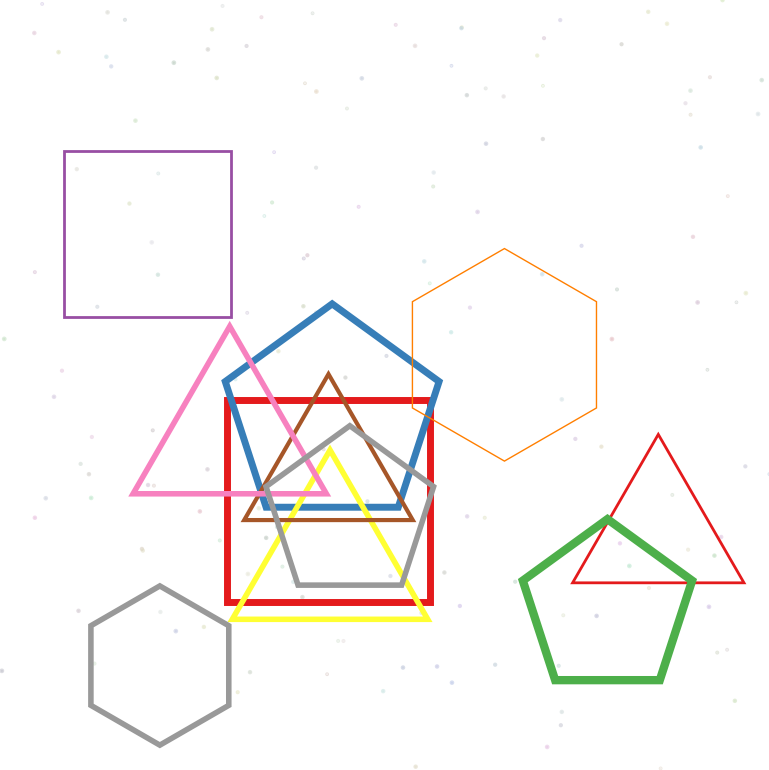[{"shape": "square", "thickness": 2.5, "radius": 0.66, "center": [0.427, 0.349]}, {"shape": "triangle", "thickness": 1, "radius": 0.64, "center": [0.855, 0.307]}, {"shape": "pentagon", "thickness": 2.5, "radius": 0.73, "center": [0.431, 0.459]}, {"shape": "pentagon", "thickness": 3, "radius": 0.58, "center": [0.789, 0.21]}, {"shape": "square", "thickness": 1, "radius": 0.54, "center": [0.192, 0.696]}, {"shape": "hexagon", "thickness": 0.5, "radius": 0.69, "center": [0.655, 0.539]}, {"shape": "triangle", "thickness": 2, "radius": 0.73, "center": [0.429, 0.269]}, {"shape": "triangle", "thickness": 1.5, "radius": 0.63, "center": [0.427, 0.388]}, {"shape": "triangle", "thickness": 2, "radius": 0.72, "center": [0.298, 0.431]}, {"shape": "pentagon", "thickness": 2, "radius": 0.57, "center": [0.454, 0.333]}, {"shape": "hexagon", "thickness": 2, "radius": 0.52, "center": [0.208, 0.136]}]